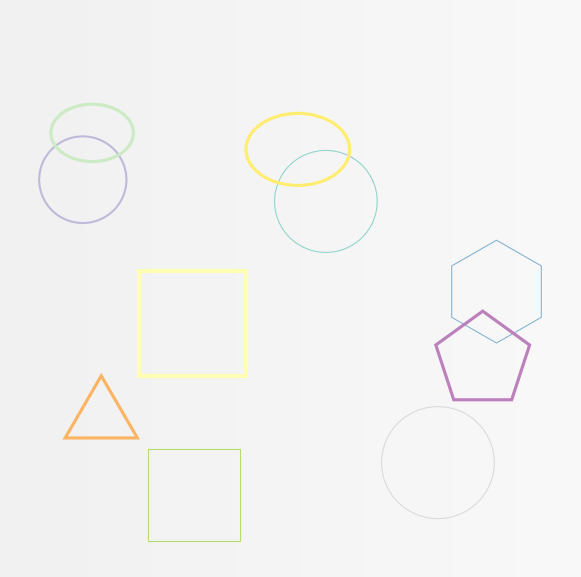[{"shape": "circle", "thickness": 0.5, "radius": 0.44, "center": [0.561, 0.65]}, {"shape": "square", "thickness": 2, "radius": 0.46, "center": [0.331, 0.439]}, {"shape": "circle", "thickness": 1, "radius": 0.38, "center": [0.142, 0.688]}, {"shape": "hexagon", "thickness": 0.5, "radius": 0.44, "center": [0.854, 0.494]}, {"shape": "triangle", "thickness": 1.5, "radius": 0.36, "center": [0.174, 0.277]}, {"shape": "square", "thickness": 0.5, "radius": 0.4, "center": [0.333, 0.142]}, {"shape": "circle", "thickness": 0.5, "radius": 0.48, "center": [0.753, 0.198]}, {"shape": "pentagon", "thickness": 1.5, "radius": 0.42, "center": [0.83, 0.376]}, {"shape": "oval", "thickness": 1.5, "radius": 0.35, "center": [0.159, 0.769]}, {"shape": "oval", "thickness": 1.5, "radius": 0.45, "center": [0.512, 0.74]}]